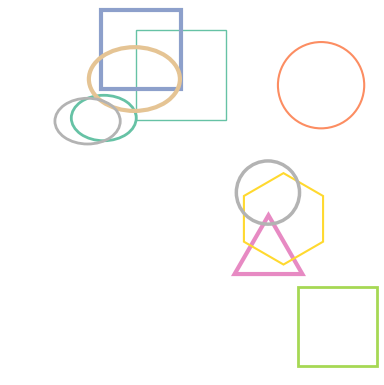[{"shape": "oval", "thickness": 2, "radius": 0.42, "center": [0.27, 0.693]}, {"shape": "square", "thickness": 1, "radius": 0.58, "center": [0.47, 0.806]}, {"shape": "circle", "thickness": 1.5, "radius": 0.56, "center": [0.834, 0.779]}, {"shape": "square", "thickness": 3, "radius": 0.52, "center": [0.366, 0.871]}, {"shape": "triangle", "thickness": 3, "radius": 0.51, "center": [0.697, 0.339]}, {"shape": "square", "thickness": 2, "radius": 0.51, "center": [0.878, 0.151]}, {"shape": "hexagon", "thickness": 1.5, "radius": 0.59, "center": [0.736, 0.432]}, {"shape": "oval", "thickness": 3, "radius": 0.59, "center": [0.349, 0.795]}, {"shape": "circle", "thickness": 2.5, "radius": 0.41, "center": [0.696, 0.5]}, {"shape": "oval", "thickness": 2, "radius": 0.42, "center": [0.227, 0.685]}]